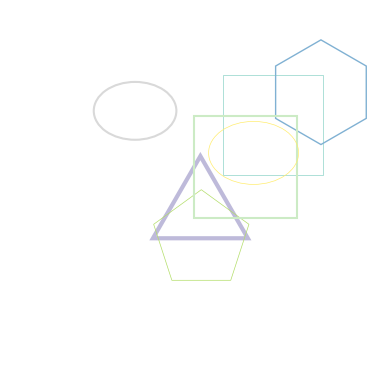[{"shape": "square", "thickness": 0.5, "radius": 0.65, "center": [0.709, 0.675]}, {"shape": "triangle", "thickness": 3, "radius": 0.71, "center": [0.52, 0.452]}, {"shape": "hexagon", "thickness": 1, "radius": 0.68, "center": [0.834, 0.76]}, {"shape": "pentagon", "thickness": 0.5, "radius": 0.65, "center": [0.523, 0.377]}, {"shape": "oval", "thickness": 1.5, "radius": 0.54, "center": [0.351, 0.712]}, {"shape": "square", "thickness": 1.5, "radius": 0.67, "center": [0.639, 0.566]}, {"shape": "oval", "thickness": 0.5, "radius": 0.58, "center": [0.659, 0.603]}]